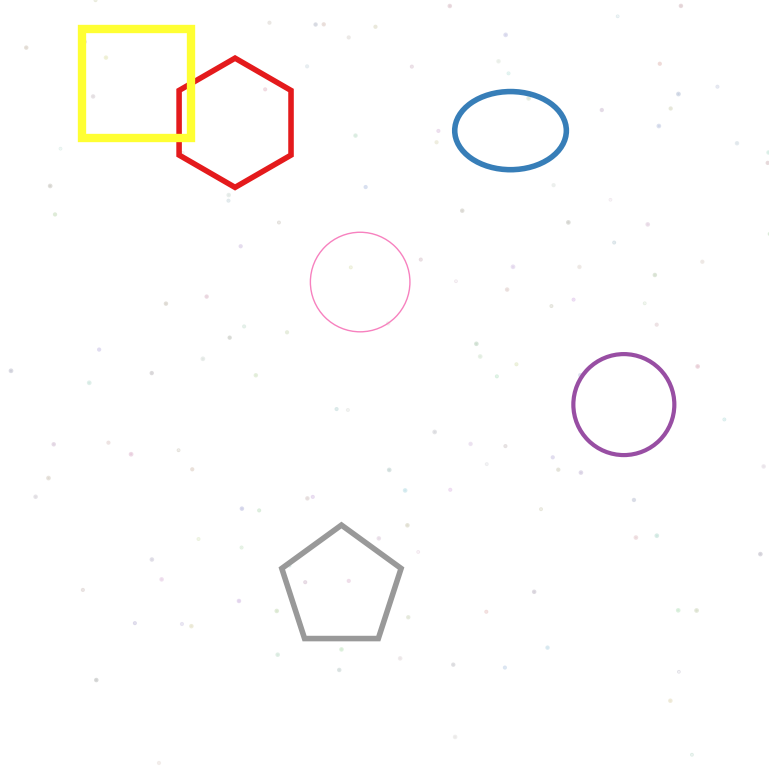[{"shape": "hexagon", "thickness": 2, "radius": 0.42, "center": [0.305, 0.841]}, {"shape": "oval", "thickness": 2, "radius": 0.36, "center": [0.663, 0.83]}, {"shape": "circle", "thickness": 1.5, "radius": 0.33, "center": [0.81, 0.475]}, {"shape": "square", "thickness": 3, "radius": 0.35, "center": [0.177, 0.892]}, {"shape": "circle", "thickness": 0.5, "radius": 0.32, "center": [0.468, 0.634]}, {"shape": "pentagon", "thickness": 2, "radius": 0.41, "center": [0.443, 0.237]}]